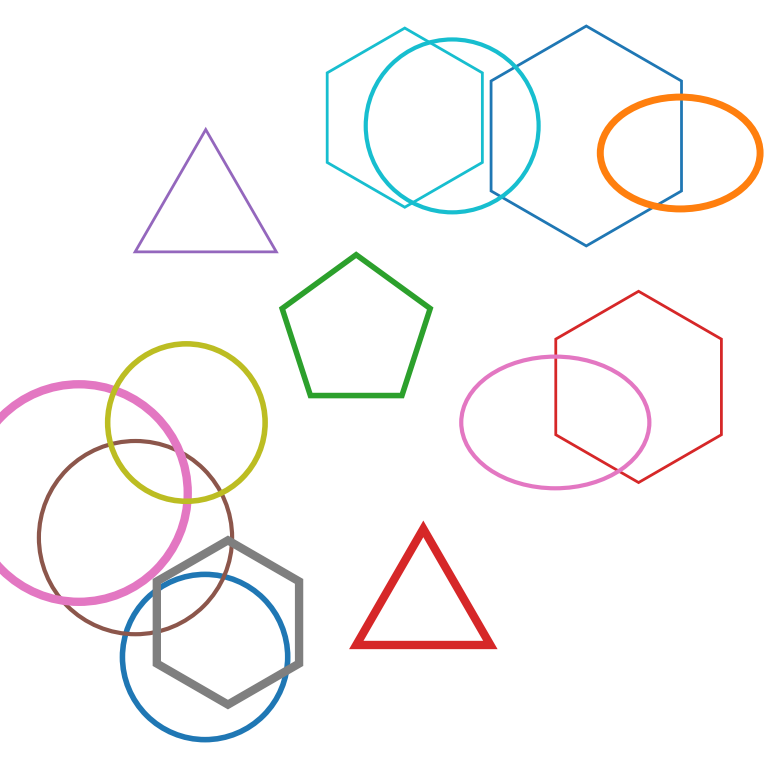[{"shape": "hexagon", "thickness": 1, "radius": 0.71, "center": [0.761, 0.823]}, {"shape": "circle", "thickness": 2, "radius": 0.54, "center": [0.266, 0.147]}, {"shape": "oval", "thickness": 2.5, "radius": 0.52, "center": [0.883, 0.801]}, {"shape": "pentagon", "thickness": 2, "radius": 0.51, "center": [0.463, 0.568]}, {"shape": "hexagon", "thickness": 1, "radius": 0.62, "center": [0.829, 0.498]}, {"shape": "triangle", "thickness": 3, "radius": 0.5, "center": [0.55, 0.213]}, {"shape": "triangle", "thickness": 1, "radius": 0.53, "center": [0.267, 0.726]}, {"shape": "circle", "thickness": 1.5, "radius": 0.63, "center": [0.176, 0.302]}, {"shape": "circle", "thickness": 3, "radius": 0.71, "center": [0.103, 0.36]}, {"shape": "oval", "thickness": 1.5, "radius": 0.61, "center": [0.721, 0.451]}, {"shape": "hexagon", "thickness": 3, "radius": 0.53, "center": [0.296, 0.192]}, {"shape": "circle", "thickness": 2, "radius": 0.51, "center": [0.242, 0.451]}, {"shape": "circle", "thickness": 1.5, "radius": 0.56, "center": [0.587, 0.836]}, {"shape": "hexagon", "thickness": 1, "radius": 0.58, "center": [0.526, 0.847]}]